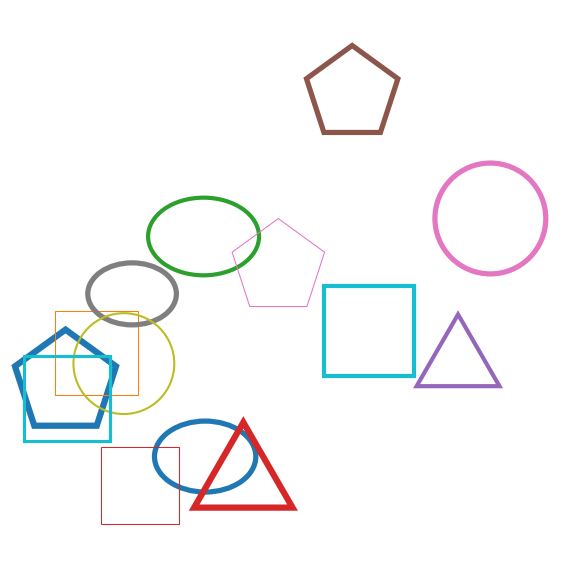[{"shape": "oval", "thickness": 2.5, "radius": 0.44, "center": [0.355, 0.209]}, {"shape": "pentagon", "thickness": 3, "radius": 0.46, "center": [0.113, 0.336]}, {"shape": "square", "thickness": 0.5, "radius": 0.36, "center": [0.167, 0.388]}, {"shape": "oval", "thickness": 2, "radius": 0.48, "center": [0.352, 0.59]}, {"shape": "triangle", "thickness": 3, "radius": 0.49, "center": [0.421, 0.169]}, {"shape": "square", "thickness": 0.5, "radius": 0.33, "center": [0.242, 0.159]}, {"shape": "triangle", "thickness": 2, "radius": 0.41, "center": [0.793, 0.372]}, {"shape": "pentagon", "thickness": 2.5, "radius": 0.42, "center": [0.61, 0.837]}, {"shape": "pentagon", "thickness": 0.5, "radius": 0.42, "center": [0.482, 0.536]}, {"shape": "circle", "thickness": 2.5, "radius": 0.48, "center": [0.849, 0.621]}, {"shape": "oval", "thickness": 2.5, "radius": 0.38, "center": [0.229, 0.49]}, {"shape": "circle", "thickness": 1, "radius": 0.44, "center": [0.214, 0.37]}, {"shape": "square", "thickness": 1.5, "radius": 0.37, "center": [0.116, 0.309]}, {"shape": "square", "thickness": 2, "radius": 0.39, "center": [0.639, 0.427]}]